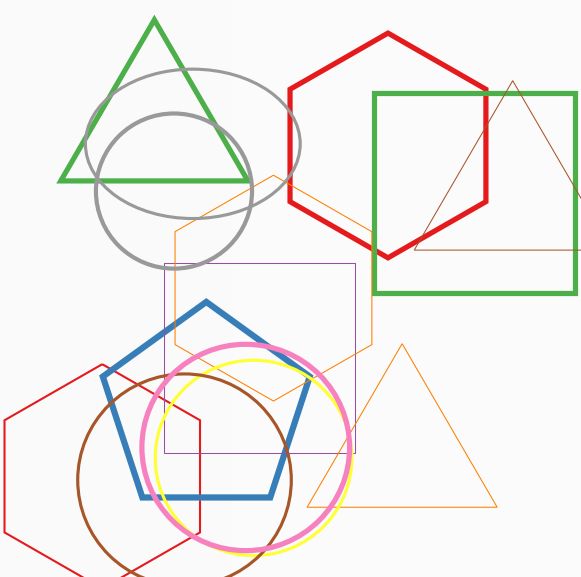[{"shape": "hexagon", "thickness": 2.5, "radius": 0.97, "center": [0.667, 0.747]}, {"shape": "hexagon", "thickness": 1, "radius": 0.97, "center": [0.176, 0.174]}, {"shape": "pentagon", "thickness": 3, "radius": 0.94, "center": [0.355, 0.289]}, {"shape": "square", "thickness": 2.5, "radius": 0.86, "center": [0.816, 0.665]}, {"shape": "triangle", "thickness": 2.5, "radius": 0.93, "center": [0.266, 0.779]}, {"shape": "square", "thickness": 0.5, "radius": 0.82, "center": [0.446, 0.379]}, {"shape": "hexagon", "thickness": 0.5, "radius": 0.98, "center": [0.47, 0.5]}, {"shape": "triangle", "thickness": 0.5, "radius": 0.94, "center": [0.692, 0.215]}, {"shape": "circle", "thickness": 1.5, "radius": 0.85, "center": [0.436, 0.206]}, {"shape": "circle", "thickness": 1.5, "radius": 0.92, "center": [0.317, 0.168]}, {"shape": "triangle", "thickness": 0.5, "radius": 0.98, "center": [0.882, 0.664]}, {"shape": "circle", "thickness": 2.5, "radius": 0.89, "center": [0.423, 0.224]}, {"shape": "oval", "thickness": 1.5, "radius": 0.92, "center": [0.332, 0.75]}, {"shape": "circle", "thickness": 2, "radius": 0.67, "center": [0.299, 0.668]}]